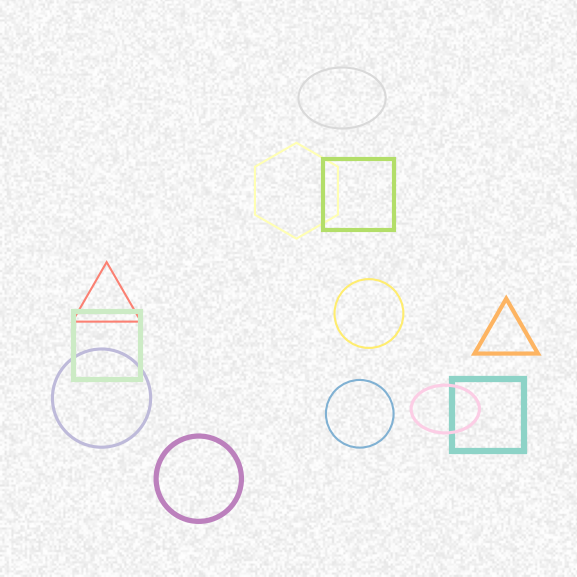[{"shape": "square", "thickness": 3, "radius": 0.31, "center": [0.845, 0.28]}, {"shape": "hexagon", "thickness": 1, "radius": 0.41, "center": [0.513, 0.669]}, {"shape": "circle", "thickness": 1.5, "radius": 0.43, "center": [0.176, 0.31]}, {"shape": "triangle", "thickness": 1, "radius": 0.34, "center": [0.185, 0.477]}, {"shape": "circle", "thickness": 1, "radius": 0.29, "center": [0.623, 0.283]}, {"shape": "triangle", "thickness": 2, "radius": 0.32, "center": [0.877, 0.419]}, {"shape": "square", "thickness": 2, "radius": 0.31, "center": [0.621, 0.662]}, {"shape": "oval", "thickness": 1.5, "radius": 0.3, "center": [0.771, 0.291]}, {"shape": "oval", "thickness": 1, "radius": 0.38, "center": [0.592, 0.829]}, {"shape": "circle", "thickness": 2.5, "radius": 0.37, "center": [0.344, 0.17]}, {"shape": "square", "thickness": 2.5, "radius": 0.29, "center": [0.184, 0.401]}, {"shape": "circle", "thickness": 1, "radius": 0.3, "center": [0.639, 0.456]}]